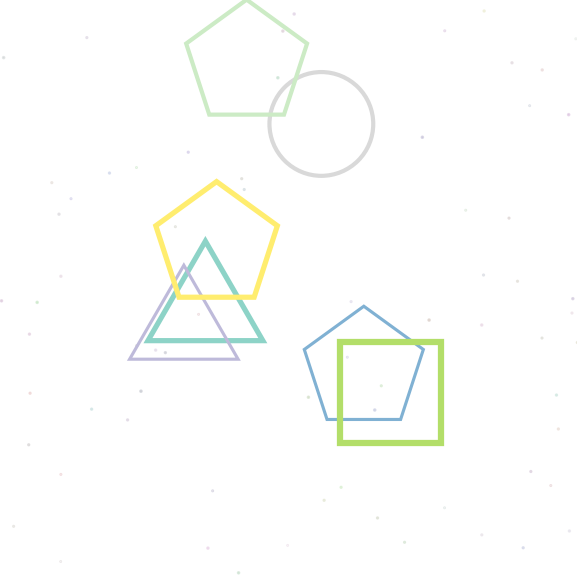[{"shape": "triangle", "thickness": 2.5, "radius": 0.57, "center": [0.356, 0.467]}, {"shape": "triangle", "thickness": 1.5, "radius": 0.54, "center": [0.318, 0.431]}, {"shape": "pentagon", "thickness": 1.5, "radius": 0.54, "center": [0.63, 0.36]}, {"shape": "square", "thickness": 3, "radius": 0.44, "center": [0.676, 0.32]}, {"shape": "circle", "thickness": 2, "radius": 0.45, "center": [0.556, 0.785]}, {"shape": "pentagon", "thickness": 2, "radius": 0.55, "center": [0.427, 0.89]}, {"shape": "pentagon", "thickness": 2.5, "radius": 0.55, "center": [0.375, 0.574]}]